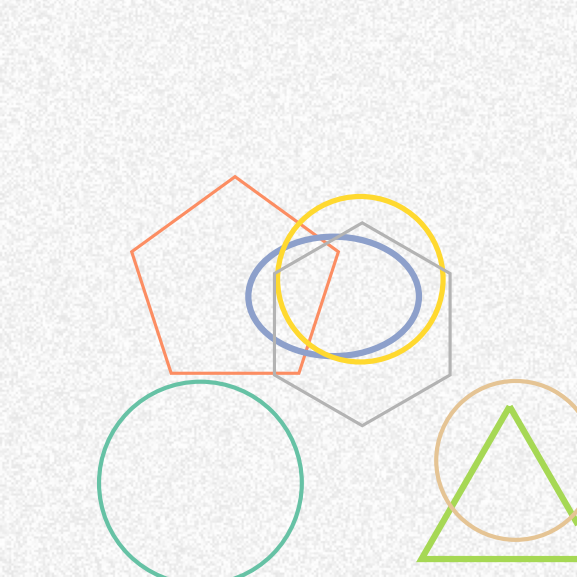[{"shape": "circle", "thickness": 2, "radius": 0.88, "center": [0.347, 0.163]}, {"shape": "pentagon", "thickness": 1.5, "radius": 0.94, "center": [0.407, 0.505]}, {"shape": "oval", "thickness": 3, "radius": 0.74, "center": [0.578, 0.486]}, {"shape": "triangle", "thickness": 3, "radius": 0.88, "center": [0.882, 0.119]}, {"shape": "circle", "thickness": 2.5, "radius": 0.72, "center": [0.624, 0.516]}, {"shape": "circle", "thickness": 2, "radius": 0.69, "center": [0.893, 0.202]}, {"shape": "hexagon", "thickness": 1.5, "radius": 0.88, "center": [0.627, 0.438]}]